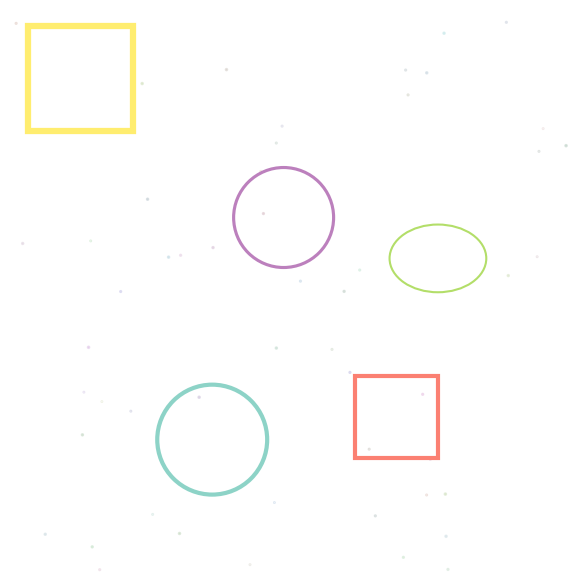[{"shape": "circle", "thickness": 2, "radius": 0.48, "center": [0.367, 0.238]}, {"shape": "square", "thickness": 2, "radius": 0.36, "center": [0.687, 0.277]}, {"shape": "oval", "thickness": 1, "radius": 0.42, "center": [0.758, 0.552]}, {"shape": "circle", "thickness": 1.5, "radius": 0.43, "center": [0.491, 0.622]}, {"shape": "square", "thickness": 3, "radius": 0.45, "center": [0.139, 0.864]}]